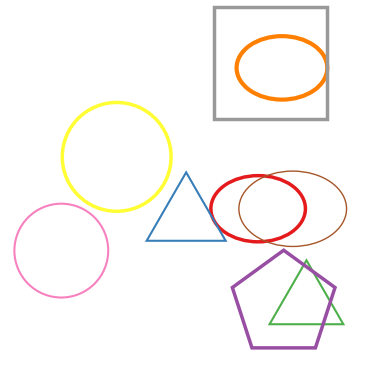[{"shape": "oval", "thickness": 2.5, "radius": 0.61, "center": [0.671, 0.458]}, {"shape": "triangle", "thickness": 1.5, "radius": 0.59, "center": [0.484, 0.434]}, {"shape": "triangle", "thickness": 1.5, "radius": 0.55, "center": [0.796, 0.213]}, {"shape": "pentagon", "thickness": 2.5, "radius": 0.7, "center": [0.737, 0.21]}, {"shape": "oval", "thickness": 3, "radius": 0.59, "center": [0.732, 0.824]}, {"shape": "circle", "thickness": 2.5, "radius": 0.71, "center": [0.303, 0.593]}, {"shape": "oval", "thickness": 1, "radius": 0.7, "center": [0.76, 0.458]}, {"shape": "circle", "thickness": 1.5, "radius": 0.61, "center": [0.159, 0.349]}, {"shape": "square", "thickness": 2.5, "radius": 0.73, "center": [0.703, 0.837]}]